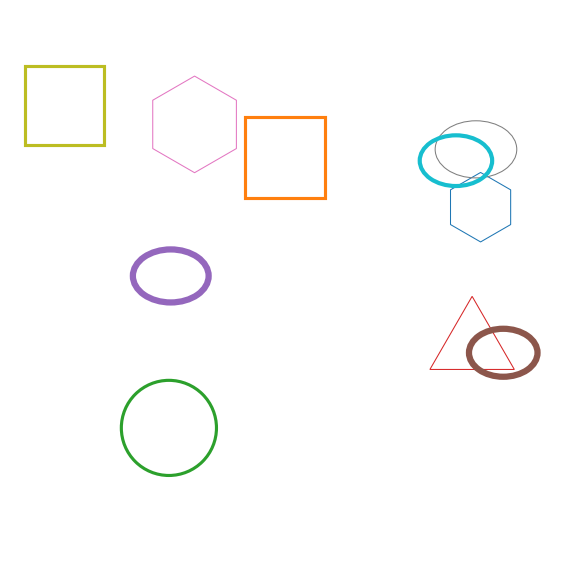[{"shape": "hexagon", "thickness": 0.5, "radius": 0.3, "center": [0.832, 0.64]}, {"shape": "square", "thickness": 1.5, "radius": 0.35, "center": [0.493, 0.727]}, {"shape": "circle", "thickness": 1.5, "radius": 0.41, "center": [0.292, 0.258]}, {"shape": "triangle", "thickness": 0.5, "radius": 0.42, "center": [0.818, 0.402]}, {"shape": "oval", "thickness": 3, "radius": 0.33, "center": [0.296, 0.521]}, {"shape": "oval", "thickness": 3, "radius": 0.3, "center": [0.871, 0.388]}, {"shape": "hexagon", "thickness": 0.5, "radius": 0.42, "center": [0.337, 0.784]}, {"shape": "oval", "thickness": 0.5, "radius": 0.35, "center": [0.824, 0.741]}, {"shape": "square", "thickness": 1.5, "radius": 0.34, "center": [0.112, 0.817]}, {"shape": "oval", "thickness": 2, "radius": 0.31, "center": [0.79, 0.721]}]